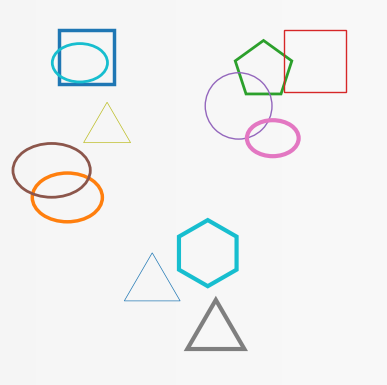[{"shape": "square", "thickness": 2.5, "radius": 0.35, "center": [0.224, 0.852]}, {"shape": "triangle", "thickness": 0.5, "radius": 0.42, "center": [0.393, 0.26]}, {"shape": "oval", "thickness": 2.5, "radius": 0.45, "center": [0.174, 0.487]}, {"shape": "pentagon", "thickness": 2, "radius": 0.38, "center": [0.68, 0.818]}, {"shape": "square", "thickness": 1, "radius": 0.4, "center": [0.813, 0.841]}, {"shape": "circle", "thickness": 1, "radius": 0.43, "center": [0.616, 0.725]}, {"shape": "oval", "thickness": 2, "radius": 0.5, "center": [0.133, 0.558]}, {"shape": "oval", "thickness": 3, "radius": 0.33, "center": [0.704, 0.641]}, {"shape": "triangle", "thickness": 3, "radius": 0.43, "center": [0.557, 0.136]}, {"shape": "triangle", "thickness": 0.5, "radius": 0.35, "center": [0.276, 0.664]}, {"shape": "oval", "thickness": 2, "radius": 0.36, "center": [0.206, 0.837]}, {"shape": "hexagon", "thickness": 3, "radius": 0.43, "center": [0.536, 0.342]}]